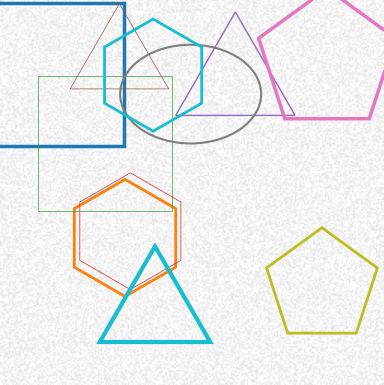[{"shape": "square", "thickness": 2.5, "radius": 0.93, "center": [0.136, 0.806]}, {"shape": "hexagon", "thickness": 2, "radius": 0.76, "center": [0.325, 0.382]}, {"shape": "square", "thickness": 0.5, "radius": 0.87, "center": [0.272, 0.627]}, {"shape": "hexagon", "thickness": 0.5, "radius": 0.76, "center": [0.339, 0.4]}, {"shape": "triangle", "thickness": 1, "radius": 0.89, "center": [0.611, 0.79]}, {"shape": "triangle", "thickness": 0.5, "radius": 0.74, "center": [0.31, 0.843]}, {"shape": "pentagon", "thickness": 2.5, "radius": 0.93, "center": [0.849, 0.843]}, {"shape": "oval", "thickness": 1.5, "radius": 0.92, "center": [0.495, 0.756]}, {"shape": "pentagon", "thickness": 2, "radius": 0.76, "center": [0.836, 0.257]}, {"shape": "triangle", "thickness": 3, "radius": 0.83, "center": [0.403, 0.194]}, {"shape": "hexagon", "thickness": 2, "radius": 0.73, "center": [0.398, 0.805]}]